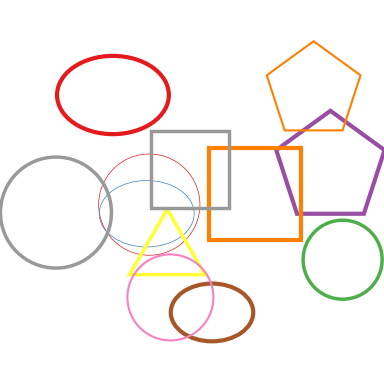[{"shape": "circle", "thickness": 0.5, "radius": 0.66, "center": [0.388, 0.469]}, {"shape": "oval", "thickness": 3, "radius": 0.73, "center": [0.293, 0.753]}, {"shape": "oval", "thickness": 0.5, "radius": 0.62, "center": [0.381, 0.445]}, {"shape": "circle", "thickness": 2.5, "radius": 0.51, "center": [0.89, 0.325]}, {"shape": "pentagon", "thickness": 3, "radius": 0.74, "center": [0.858, 0.564]}, {"shape": "pentagon", "thickness": 1.5, "radius": 0.64, "center": [0.815, 0.765]}, {"shape": "square", "thickness": 3, "radius": 0.6, "center": [0.662, 0.496]}, {"shape": "triangle", "thickness": 2.5, "radius": 0.57, "center": [0.434, 0.343]}, {"shape": "oval", "thickness": 3, "radius": 0.54, "center": [0.551, 0.188]}, {"shape": "circle", "thickness": 1.5, "radius": 0.56, "center": [0.443, 0.227]}, {"shape": "square", "thickness": 2.5, "radius": 0.5, "center": [0.493, 0.56]}, {"shape": "circle", "thickness": 2.5, "radius": 0.72, "center": [0.145, 0.448]}]